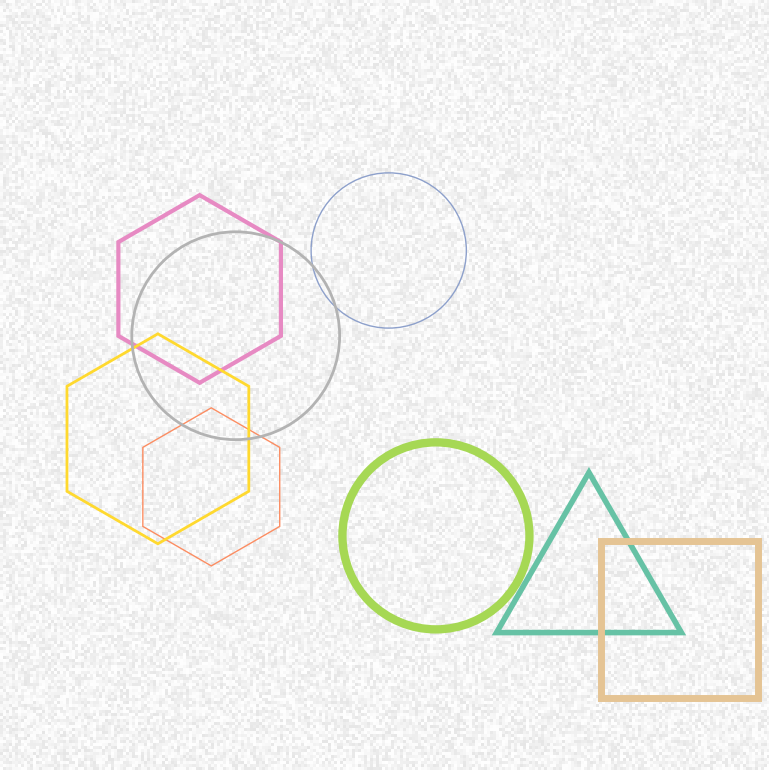[{"shape": "triangle", "thickness": 2, "radius": 0.69, "center": [0.765, 0.248]}, {"shape": "hexagon", "thickness": 0.5, "radius": 0.51, "center": [0.274, 0.368]}, {"shape": "circle", "thickness": 0.5, "radius": 0.5, "center": [0.505, 0.675]}, {"shape": "hexagon", "thickness": 1.5, "radius": 0.61, "center": [0.259, 0.625]}, {"shape": "circle", "thickness": 3, "radius": 0.61, "center": [0.566, 0.304]}, {"shape": "hexagon", "thickness": 1, "radius": 0.68, "center": [0.205, 0.43]}, {"shape": "square", "thickness": 2.5, "radius": 0.51, "center": [0.883, 0.196]}, {"shape": "circle", "thickness": 1, "radius": 0.67, "center": [0.306, 0.564]}]